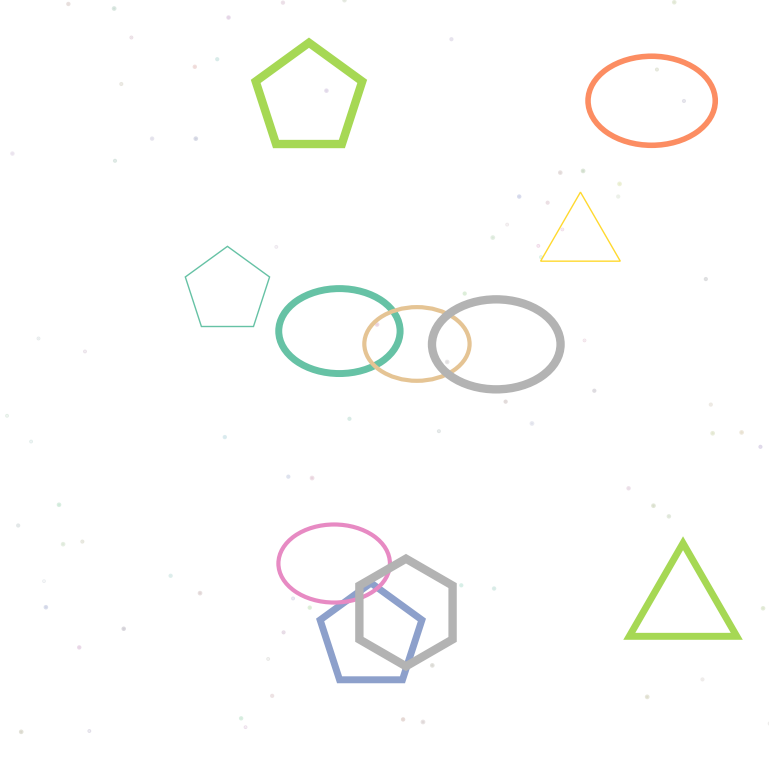[{"shape": "pentagon", "thickness": 0.5, "radius": 0.29, "center": [0.295, 0.623]}, {"shape": "oval", "thickness": 2.5, "radius": 0.39, "center": [0.441, 0.57]}, {"shape": "oval", "thickness": 2, "radius": 0.41, "center": [0.846, 0.869]}, {"shape": "pentagon", "thickness": 2.5, "radius": 0.35, "center": [0.482, 0.173]}, {"shape": "oval", "thickness": 1.5, "radius": 0.36, "center": [0.434, 0.268]}, {"shape": "pentagon", "thickness": 3, "radius": 0.36, "center": [0.401, 0.872]}, {"shape": "triangle", "thickness": 2.5, "radius": 0.4, "center": [0.887, 0.214]}, {"shape": "triangle", "thickness": 0.5, "radius": 0.3, "center": [0.754, 0.691]}, {"shape": "oval", "thickness": 1.5, "radius": 0.34, "center": [0.541, 0.553]}, {"shape": "hexagon", "thickness": 3, "radius": 0.35, "center": [0.527, 0.205]}, {"shape": "oval", "thickness": 3, "radius": 0.42, "center": [0.645, 0.553]}]